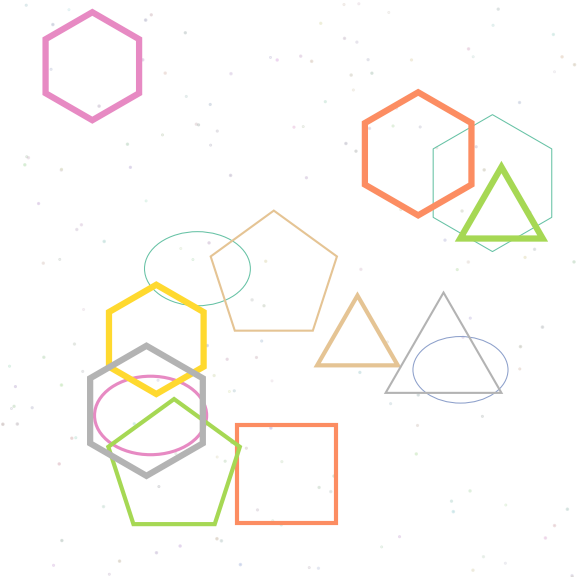[{"shape": "oval", "thickness": 0.5, "radius": 0.46, "center": [0.342, 0.534]}, {"shape": "hexagon", "thickness": 0.5, "radius": 0.59, "center": [0.853, 0.682]}, {"shape": "hexagon", "thickness": 3, "radius": 0.53, "center": [0.724, 0.733]}, {"shape": "square", "thickness": 2, "radius": 0.43, "center": [0.496, 0.178]}, {"shape": "oval", "thickness": 0.5, "radius": 0.41, "center": [0.797, 0.359]}, {"shape": "oval", "thickness": 1.5, "radius": 0.49, "center": [0.261, 0.28]}, {"shape": "hexagon", "thickness": 3, "radius": 0.47, "center": [0.16, 0.884]}, {"shape": "triangle", "thickness": 3, "radius": 0.41, "center": [0.868, 0.627]}, {"shape": "pentagon", "thickness": 2, "radius": 0.6, "center": [0.301, 0.188]}, {"shape": "hexagon", "thickness": 3, "radius": 0.47, "center": [0.271, 0.411]}, {"shape": "triangle", "thickness": 2, "radius": 0.4, "center": [0.619, 0.407]}, {"shape": "pentagon", "thickness": 1, "radius": 0.57, "center": [0.474, 0.52]}, {"shape": "triangle", "thickness": 1, "radius": 0.58, "center": [0.768, 0.377]}, {"shape": "hexagon", "thickness": 3, "radius": 0.56, "center": [0.254, 0.288]}]